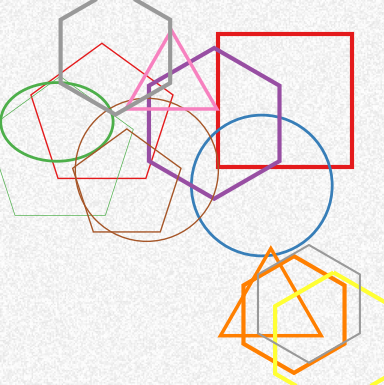[{"shape": "pentagon", "thickness": 1, "radius": 0.97, "center": [0.265, 0.694]}, {"shape": "square", "thickness": 3, "radius": 0.87, "center": [0.741, 0.739]}, {"shape": "circle", "thickness": 2, "radius": 0.91, "center": [0.68, 0.518]}, {"shape": "pentagon", "thickness": 0.5, "radius": 1.0, "center": [0.156, 0.602]}, {"shape": "oval", "thickness": 2, "radius": 0.73, "center": [0.148, 0.683]}, {"shape": "hexagon", "thickness": 3, "radius": 0.98, "center": [0.556, 0.68]}, {"shape": "triangle", "thickness": 2.5, "radius": 0.76, "center": [0.703, 0.204]}, {"shape": "hexagon", "thickness": 3, "radius": 0.76, "center": [0.764, 0.183]}, {"shape": "hexagon", "thickness": 3, "radius": 0.88, "center": [0.866, 0.117]}, {"shape": "pentagon", "thickness": 1, "radius": 0.74, "center": [0.329, 0.517]}, {"shape": "circle", "thickness": 1, "radius": 0.93, "center": [0.381, 0.559]}, {"shape": "triangle", "thickness": 2.5, "radius": 0.68, "center": [0.445, 0.785]}, {"shape": "hexagon", "thickness": 1.5, "radius": 0.76, "center": [0.802, 0.211]}, {"shape": "hexagon", "thickness": 3, "radius": 0.82, "center": [0.3, 0.867]}]